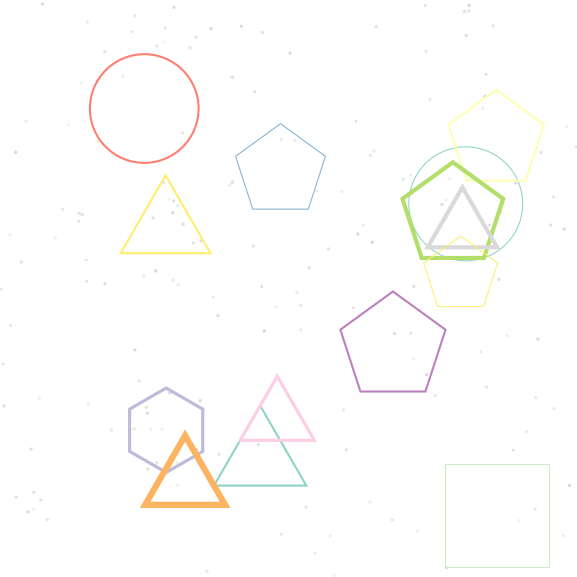[{"shape": "triangle", "thickness": 1, "radius": 0.46, "center": [0.45, 0.204]}, {"shape": "circle", "thickness": 0.5, "radius": 0.49, "center": [0.806, 0.646]}, {"shape": "pentagon", "thickness": 1, "radius": 0.43, "center": [0.859, 0.757]}, {"shape": "hexagon", "thickness": 1.5, "radius": 0.37, "center": [0.288, 0.254]}, {"shape": "circle", "thickness": 1, "radius": 0.47, "center": [0.25, 0.811]}, {"shape": "pentagon", "thickness": 0.5, "radius": 0.41, "center": [0.486, 0.703]}, {"shape": "triangle", "thickness": 3, "radius": 0.4, "center": [0.321, 0.165]}, {"shape": "pentagon", "thickness": 2, "radius": 0.46, "center": [0.784, 0.627]}, {"shape": "triangle", "thickness": 1.5, "radius": 0.37, "center": [0.48, 0.274]}, {"shape": "triangle", "thickness": 2, "radius": 0.35, "center": [0.801, 0.606]}, {"shape": "pentagon", "thickness": 1, "radius": 0.48, "center": [0.68, 0.399]}, {"shape": "square", "thickness": 0.5, "radius": 0.45, "center": [0.86, 0.106]}, {"shape": "pentagon", "thickness": 0.5, "radius": 0.34, "center": [0.798, 0.523]}, {"shape": "triangle", "thickness": 1, "radius": 0.45, "center": [0.287, 0.606]}]